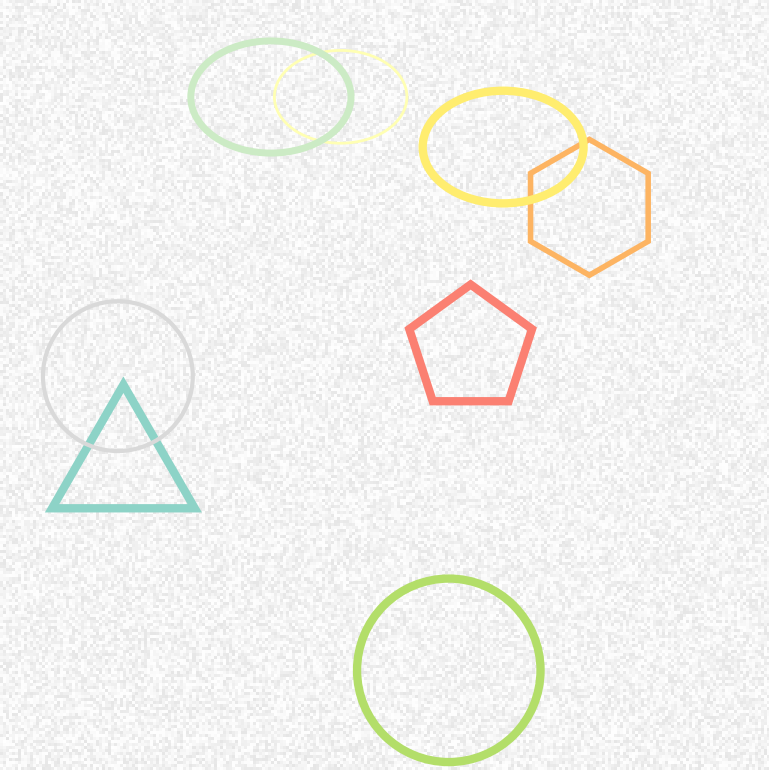[{"shape": "triangle", "thickness": 3, "radius": 0.53, "center": [0.16, 0.393]}, {"shape": "oval", "thickness": 1, "radius": 0.43, "center": [0.442, 0.874]}, {"shape": "pentagon", "thickness": 3, "radius": 0.42, "center": [0.611, 0.547]}, {"shape": "hexagon", "thickness": 2, "radius": 0.44, "center": [0.765, 0.731]}, {"shape": "circle", "thickness": 3, "radius": 0.6, "center": [0.583, 0.129]}, {"shape": "circle", "thickness": 1.5, "radius": 0.49, "center": [0.153, 0.512]}, {"shape": "oval", "thickness": 2.5, "radius": 0.52, "center": [0.352, 0.874]}, {"shape": "oval", "thickness": 3, "radius": 0.52, "center": [0.653, 0.809]}]